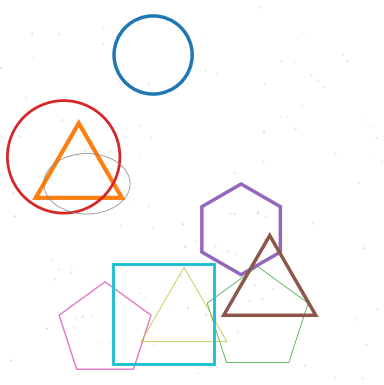[{"shape": "circle", "thickness": 2.5, "radius": 0.51, "center": [0.398, 0.857]}, {"shape": "triangle", "thickness": 3, "radius": 0.65, "center": [0.205, 0.551]}, {"shape": "pentagon", "thickness": 0.5, "radius": 0.69, "center": [0.669, 0.17]}, {"shape": "circle", "thickness": 2, "radius": 0.73, "center": [0.165, 0.593]}, {"shape": "hexagon", "thickness": 2.5, "radius": 0.59, "center": [0.626, 0.404]}, {"shape": "triangle", "thickness": 2.5, "radius": 0.69, "center": [0.701, 0.25]}, {"shape": "pentagon", "thickness": 1, "radius": 0.63, "center": [0.273, 0.143]}, {"shape": "oval", "thickness": 0.5, "radius": 0.56, "center": [0.226, 0.523]}, {"shape": "triangle", "thickness": 0.5, "radius": 0.64, "center": [0.478, 0.177]}, {"shape": "square", "thickness": 2, "radius": 0.65, "center": [0.425, 0.184]}]